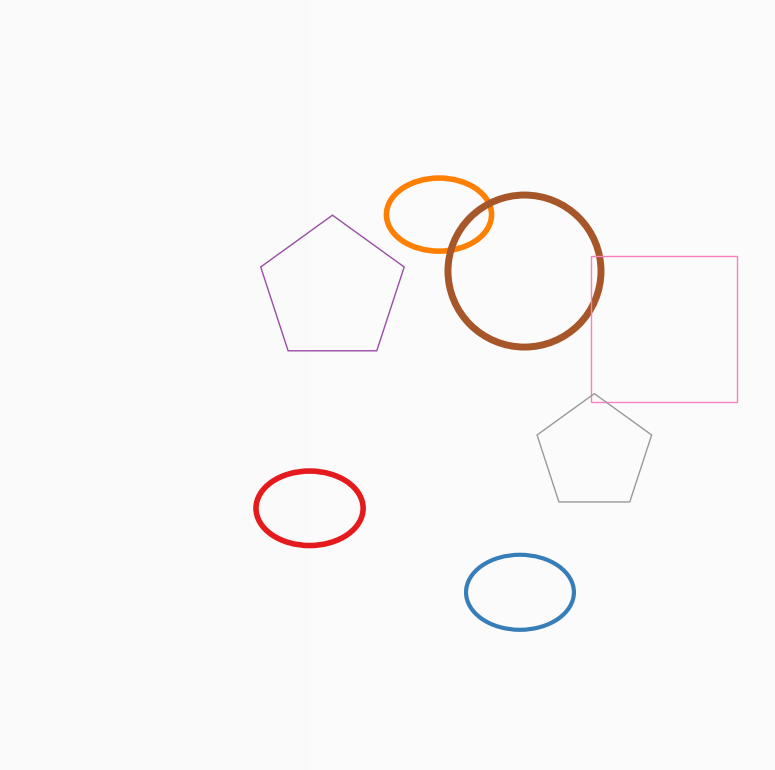[{"shape": "oval", "thickness": 2, "radius": 0.35, "center": [0.399, 0.34]}, {"shape": "oval", "thickness": 1.5, "radius": 0.35, "center": [0.671, 0.231]}, {"shape": "pentagon", "thickness": 0.5, "radius": 0.49, "center": [0.429, 0.623]}, {"shape": "oval", "thickness": 2, "radius": 0.34, "center": [0.566, 0.721]}, {"shape": "circle", "thickness": 2.5, "radius": 0.49, "center": [0.677, 0.648]}, {"shape": "square", "thickness": 0.5, "radius": 0.47, "center": [0.857, 0.572]}, {"shape": "pentagon", "thickness": 0.5, "radius": 0.39, "center": [0.767, 0.411]}]